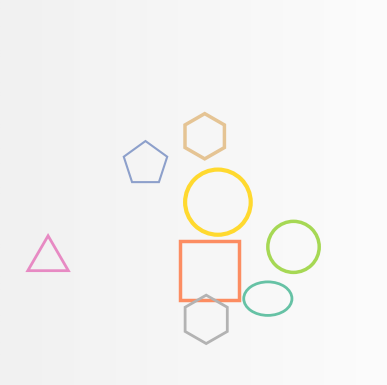[{"shape": "oval", "thickness": 2, "radius": 0.31, "center": [0.691, 0.224]}, {"shape": "square", "thickness": 2.5, "radius": 0.38, "center": [0.54, 0.297]}, {"shape": "pentagon", "thickness": 1.5, "radius": 0.29, "center": [0.375, 0.575]}, {"shape": "triangle", "thickness": 2, "radius": 0.3, "center": [0.124, 0.327]}, {"shape": "circle", "thickness": 2.5, "radius": 0.33, "center": [0.757, 0.359]}, {"shape": "circle", "thickness": 3, "radius": 0.42, "center": [0.562, 0.475]}, {"shape": "hexagon", "thickness": 2.5, "radius": 0.29, "center": [0.528, 0.646]}, {"shape": "hexagon", "thickness": 2, "radius": 0.31, "center": [0.532, 0.171]}]